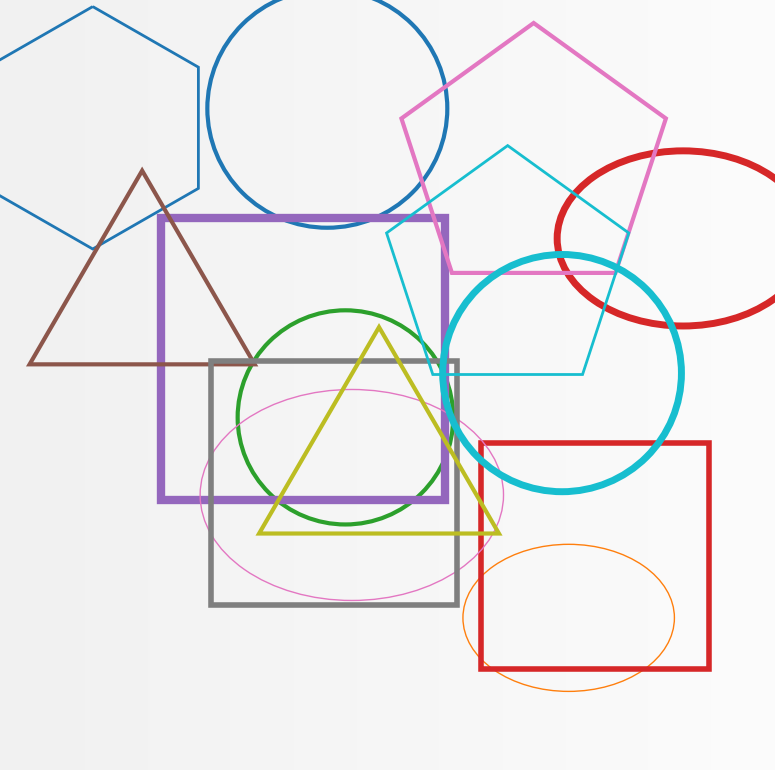[{"shape": "circle", "thickness": 1.5, "radius": 0.77, "center": [0.422, 0.859]}, {"shape": "hexagon", "thickness": 1, "radius": 0.79, "center": [0.12, 0.834]}, {"shape": "oval", "thickness": 0.5, "radius": 0.68, "center": [0.734, 0.198]}, {"shape": "circle", "thickness": 1.5, "radius": 0.7, "center": [0.446, 0.458]}, {"shape": "oval", "thickness": 2.5, "radius": 0.81, "center": [0.881, 0.69]}, {"shape": "square", "thickness": 2, "radius": 0.73, "center": [0.768, 0.278]}, {"shape": "square", "thickness": 3, "radius": 0.92, "center": [0.391, 0.534]}, {"shape": "triangle", "thickness": 1.5, "radius": 0.84, "center": [0.183, 0.611]}, {"shape": "pentagon", "thickness": 1.5, "radius": 0.9, "center": [0.689, 0.791]}, {"shape": "oval", "thickness": 0.5, "radius": 0.98, "center": [0.454, 0.357]}, {"shape": "square", "thickness": 2, "radius": 0.79, "center": [0.431, 0.372]}, {"shape": "triangle", "thickness": 1.5, "radius": 0.89, "center": [0.489, 0.396]}, {"shape": "circle", "thickness": 2.5, "radius": 0.77, "center": [0.725, 0.515]}, {"shape": "pentagon", "thickness": 1, "radius": 0.82, "center": [0.655, 0.647]}]